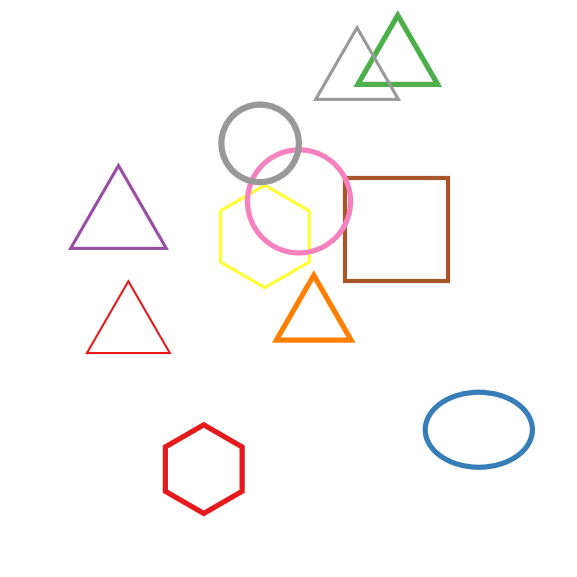[{"shape": "triangle", "thickness": 1, "radius": 0.41, "center": [0.222, 0.429]}, {"shape": "hexagon", "thickness": 2.5, "radius": 0.38, "center": [0.353, 0.187]}, {"shape": "oval", "thickness": 2.5, "radius": 0.46, "center": [0.829, 0.255]}, {"shape": "triangle", "thickness": 2.5, "radius": 0.4, "center": [0.689, 0.893]}, {"shape": "triangle", "thickness": 1.5, "radius": 0.48, "center": [0.205, 0.617]}, {"shape": "triangle", "thickness": 2.5, "radius": 0.37, "center": [0.543, 0.448]}, {"shape": "hexagon", "thickness": 1.5, "radius": 0.44, "center": [0.459, 0.59]}, {"shape": "square", "thickness": 2, "radius": 0.45, "center": [0.687, 0.602]}, {"shape": "circle", "thickness": 2.5, "radius": 0.45, "center": [0.518, 0.65]}, {"shape": "circle", "thickness": 3, "radius": 0.34, "center": [0.45, 0.751]}, {"shape": "triangle", "thickness": 1.5, "radius": 0.41, "center": [0.618, 0.868]}]